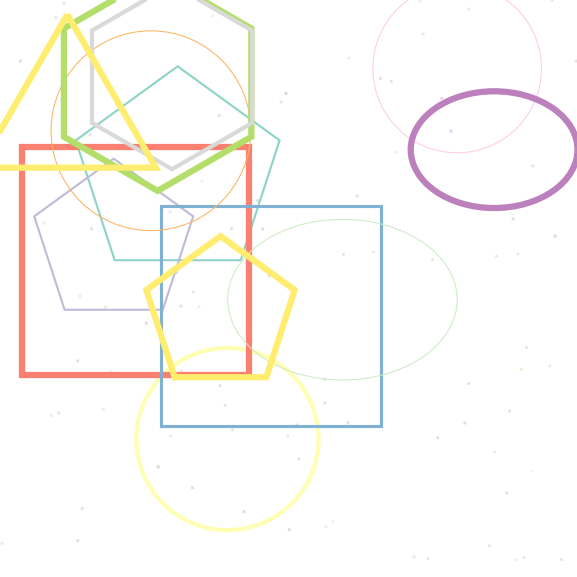[{"shape": "pentagon", "thickness": 1, "radius": 0.93, "center": [0.308, 0.699]}, {"shape": "circle", "thickness": 2, "radius": 0.79, "center": [0.394, 0.239]}, {"shape": "pentagon", "thickness": 1, "radius": 0.72, "center": [0.197, 0.58]}, {"shape": "square", "thickness": 3, "radius": 0.99, "center": [0.235, 0.547]}, {"shape": "square", "thickness": 1.5, "radius": 0.95, "center": [0.469, 0.452]}, {"shape": "circle", "thickness": 0.5, "radius": 0.86, "center": [0.261, 0.773]}, {"shape": "hexagon", "thickness": 3, "radius": 0.94, "center": [0.273, 0.856]}, {"shape": "circle", "thickness": 0.5, "radius": 0.73, "center": [0.792, 0.88]}, {"shape": "hexagon", "thickness": 2, "radius": 0.8, "center": [0.298, 0.866]}, {"shape": "oval", "thickness": 3, "radius": 0.72, "center": [0.856, 0.74]}, {"shape": "oval", "thickness": 0.5, "radius": 0.99, "center": [0.593, 0.48]}, {"shape": "triangle", "thickness": 3, "radius": 0.88, "center": [0.117, 0.797]}, {"shape": "pentagon", "thickness": 3, "radius": 0.68, "center": [0.382, 0.455]}]